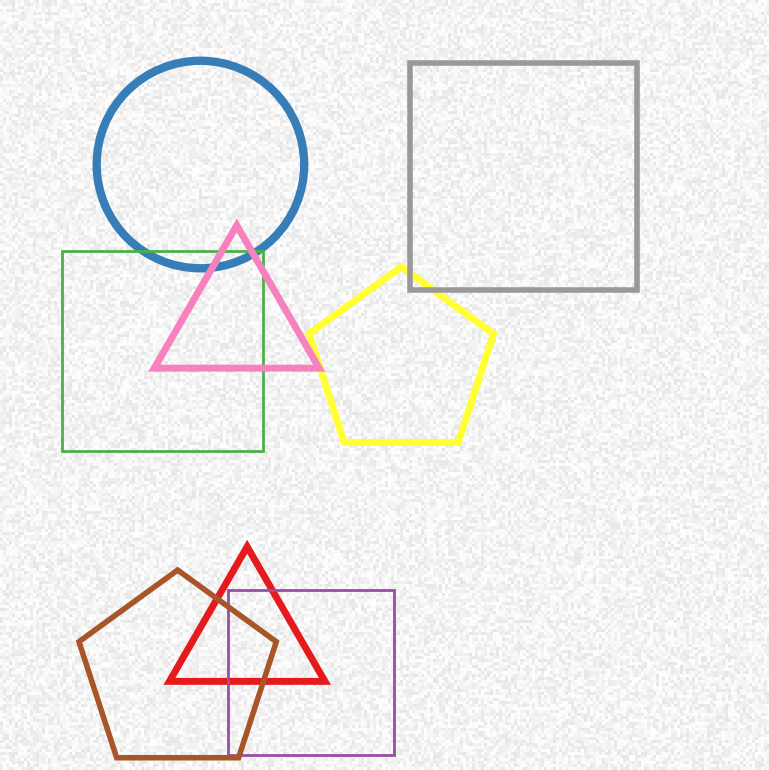[{"shape": "triangle", "thickness": 2.5, "radius": 0.58, "center": [0.321, 0.173]}, {"shape": "circle", "thickness": 3, "radius": 0.67, "center": [0.26, 0.786]}, {"shape": "square", "thickness": 1, "radius": 0.65, "center": [0.211, 0.544]}, {"shape": "square", "thickness": 1, "radius": 0.54, "center": [0.404, 0.127]}, {"shape": "pentagon", "thickness": 2.5, "radius": 0.63, "center": [0.521, 0.527]}, {"shape": "pentagon", "thickness": 2, "radius": 0.67, "center": [0.231, 0.125]}, {"shape": "triangle", "thickness": 2.5, "radius": 0.62, "center": [0.307, 0.584]}, {"shape": "square", "thickness": 2, "radius": 0.74, "center": [0.68, 0.771]}]